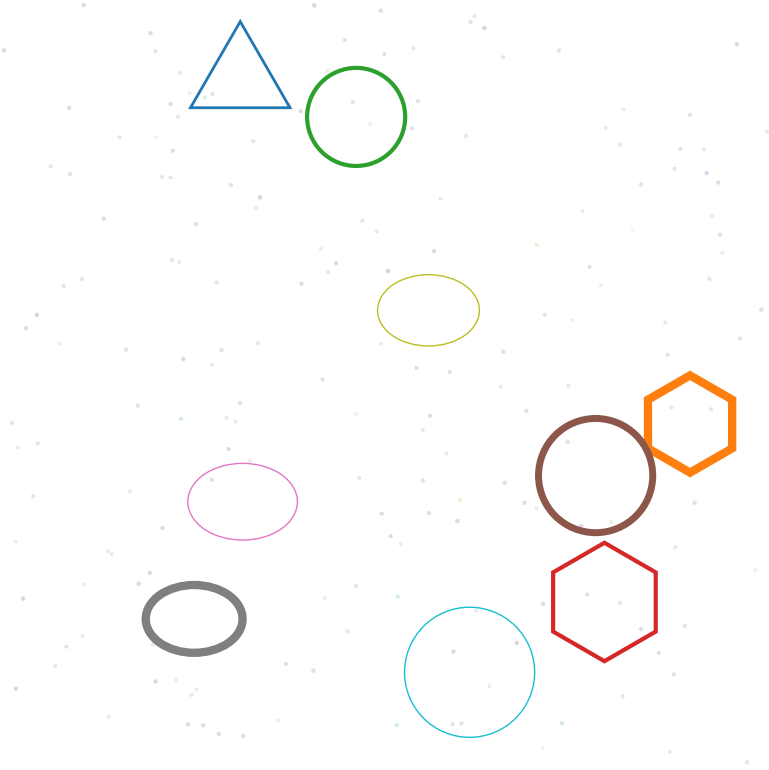[{"shape": "triangle", "thickness": 1, "radius": 0.37, "center": [0.312, 0.897]}, {"shape": "hexagon", "thickness": 3, "radius": 0.32, "center": [0.896, 0.449]}, {"shape": "circle", "thickness": 1.5, "radius": 0.32, "center": [0.463, 0.848]}, {"shape": "hexagon", "thickness": 1.5, "radius": 0.38, "center": [0.785, 0.218]}, {"shape": "circle", "thickness": 2.5, "radius": 0.37, "center": [0.774, 0.382]}, {"shape": "oval", "thickness": 0.5, "radius": 0.36, "center": [0.315, 0.348]}, {"shape": "oval", "thickness": 3, "radius": 0.31, "center": [0.252, 0.196]}, {"shape": "oval", "thickness": 0.5, "radius": 0.33, "center": [0.556, 0.597]}, {"shape": "circle", "thickness": 0.5, "radius": 0.42, "center": [0.61, 0.127]}]